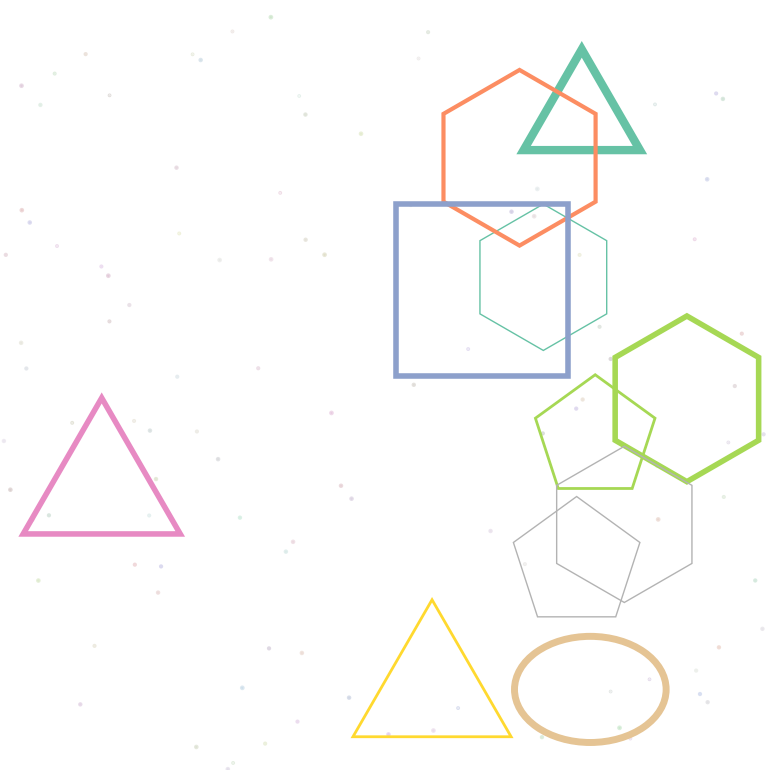[{"shape": "hexagon", "thickness": 0.5, "radius": 0.48, "center": [0.706, 0.64]}, {"shape": "triangle", "thickness": 3, "radius": 0.44, "center": [0.756, 0.849]}, {"shape": "hexagon", "thickness": 1.5, "radius": 0.57, "center": [0.675, 0.795]}, {"shape": "square", "thickness": 2, "radius": 0.56, "center": [0.626, 0.624]}, {"shape": "triangle", "thickness": 2, "radius": 0.59, "center": [0.132, 0.365]}, {"shape": "hexagon", "thickness": 2, "radius": 0.54, "center": [0.892, 0.482]}, {"shape": "pentagon", "thickness": 1, "radius": 0.41, "center": [0.773, 0.432]}, {"shape": "triangle", "thickness": 1, "radius": 0.59, "center": [0.561, 0.102]}, {"shape": "oval", "thickness": 2.5, "radius": 0.49, "center": [0.767, 0.105]}, {"shape": "pentagon", "thickness": 0.5, "radius": 0.43, "center": [0.749, 0.269]}, {"shape": "hexagon", "thickness": 0.5, "radius": 0.51, "center": [0.811, 0.319]}]